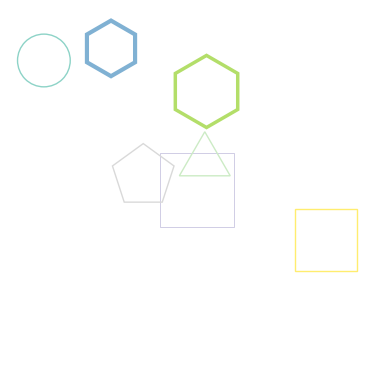[{"shape": "circle", "thickness": 1, "radius": 0.34, "center": [0.114, 0.843]}, {"shape": "square", "thickness": 0.5, "radius": 0.48, "center": [0.511, 0.507]}, {"shape": "hexagon", "thickness": 3, "radius": 0.36, "center": [0.288, 0.874]}, {"shape": "hexagon", "thickness": 2.5, "radius": 0.47, "center": [0.536, 0.762]}, {"shape": "pentagon", "thickness": 1, "radius": 0.42, "center": [0.372, 0.543]}, {"shape": "triangle", "thickness": 1, "radius": 0.38, "center": [0.532, 0.582]}, {"shape": "square", "thickness": 1, "radius": 0.41, "center": [0.846, 0.377]}]